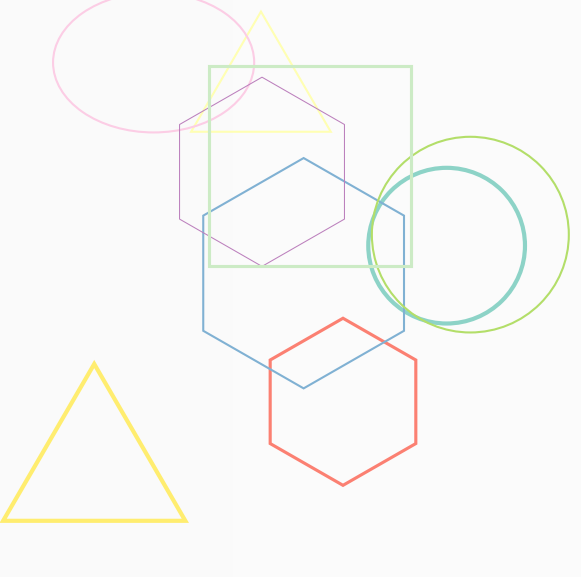[{"shape": "circle", "thickness": 2, "radius": 0.67, "center": [0.768, 0.574]}, {"shape": "triangle", "thickness": 1, "radius": 0.69, "center": [0.449, 0.84]}, {"shape": "hexagon", "thickness": 1.5, "radius": 0.72, "center": [0.59, 0.303]}, {"shape": "hexagon", "thickness": 1, "radius": 1.0, "center": [0.522, 0.526]}, {"shape": "circle", "thickness": 1, "radius": 0.85, "center": [0.809, 0.593]}, {"shape": "oval", "thickness": 1, "radius": 0.87, "center": [0.264, 0.891]}, {"shape": "hexagon", "thickness": 0.5, "radius": 0.82, "center": [0.451, 0.702]}, {"shape": "square", "thickness": 1.5, "radius": 0.87, "center": [0.533, 0.712]}, {"shape": "triangle", "thickness": 2, "radius": 0.91, "center": [0.162, 0.188]}]